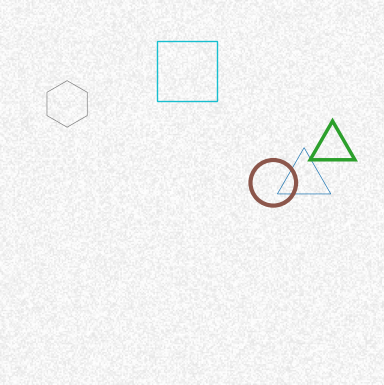[{"shape": "triangle", "thickness": 0.5, "radius": 0.4, "center": [0.79, 0.536]}, {"shape": "triangle", "thickness": 2.5, "radius": 0.34, "center": [0.864, 0.619]}, {"shape": "circle", "thickness": 3, "radius": 0.3, "center": [0.71, 0.525]}, {"shape": "hexagon", "thickness": 0.5, "radius": 0.3, "center": [0.174, 0.73]}, {"shape": "square", "thickness": 1, "radius": 0.39, "center": [0.486, 0.815]}]